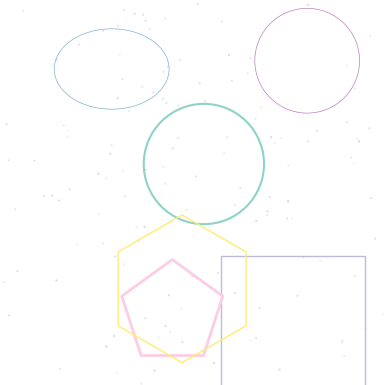[{"shape": "circle", "thickness": 1.5, "radius": 0.78, "center": [0.53, 0.574]}, {"shape": "square", "thickness": 1, "radius": 0.93, "center": [0.761, 0.148]}, {"shape": "oval", "thickness": 0.5, "radius": 0.75, "center": [0.29, 0.821]}, {"shape": "pentagon", "thickness": 2, "radius": 0.69, "center": [0.447, 0.188]}, {"shape": "circle", "thickness": 0.5, "radius": 0.68, "center": [0.798, 0.842]}, {"shape": "hexagon", "thickness": 1, "radius": 0.96, "center": [0.473, 0.25]}]